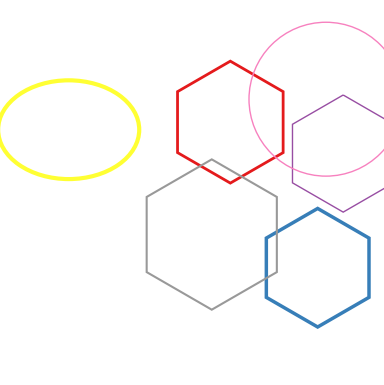[{"shape": "hexagon", "thickness": 2, "radius": 0.79, "center": [0.598, 0.683]}, {"shape": "hexagon", "thickness": 2.5, "radius": 0.77, "center": [0.825, 0.305]}, {"shape": "hexagon", "thickness": 1, "radius": 0.76, "center": [0.891, 0.601]}, {"shape": "oval", "thickness": 3, "radius": 0.92, "center": [0.178, 0.663]}, {"shape": "circle", "thickness": 1, "radius": 1.0, "center": [0.847, 0.742]}, {"shape": "hexagon", "thickness": 1.5, "radius": 0.98, "center": [0.55, 0.391]}]